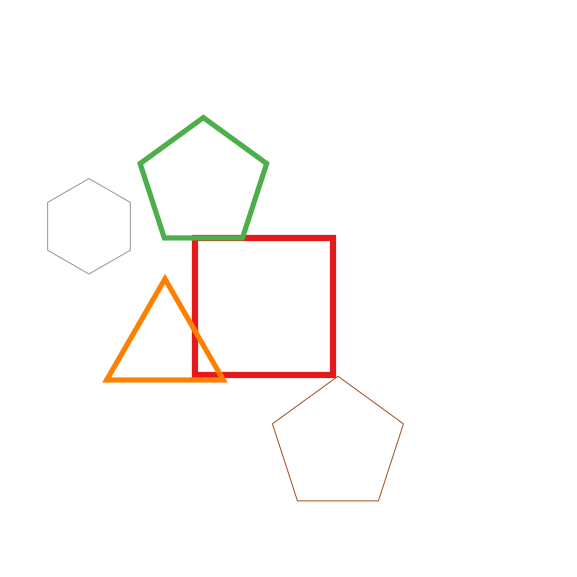[{"shape": "square", "thickness": 3, "radius": 0.6, "center": [0.457, 0.468]}, {"shape": "pentagon", "thickness": 2.5, "radius": 0.58, "center": [0.352, 0.68]}, {"shape": "triangle", "thickness": 2.5, "radius": 0.58, "center": [0.286, 0.4]}, {"shape": "pentagon", "thickness": 0.5, "radius": 0.6, "center": [0.585, 0.228]}, {"shape": "hexagon", "thickness": 0.5, "radius": 0.41, "center": [0.154, 0.607]}]